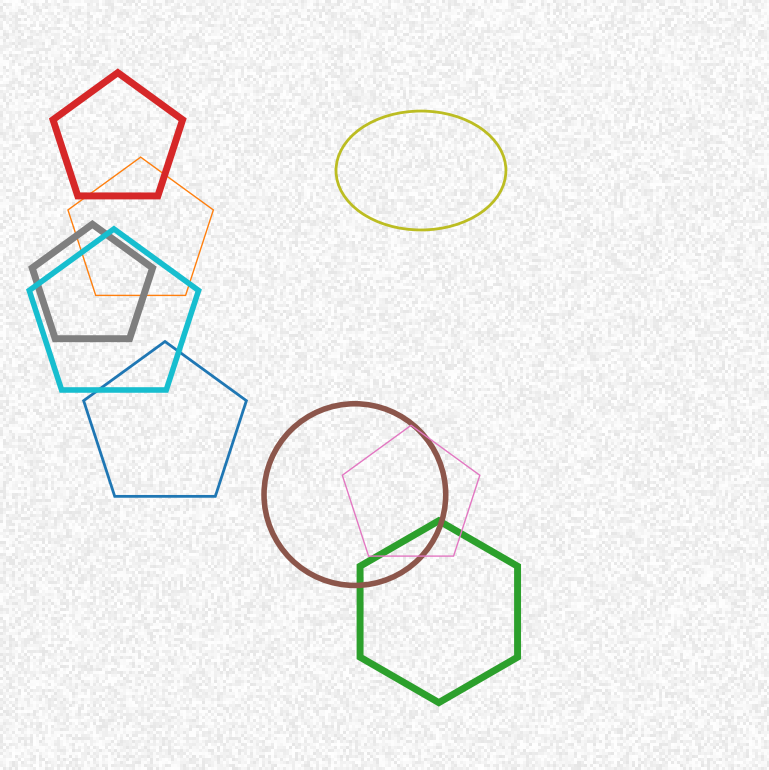[{"shape": "pentagon", "thickness": 1, "radius": 0.56, "center": [0.214, 0.445]}, {"shape": "pentagon", "thickness": 0.5, "radius": 0.5, "center": [0.183, 0.697]}, {"shape": "hexagon", "thickness": 2.5, "radius": 0.59, "center": [0.57, 0.206]}, {"shape": "pentagon", "thickness": 2.5, "radius": 0.44, "center": [0.153, 0.817]}, {"shape": "circle", "thickness": 2, "radius": 0.59, "center": [0.461, 0.358]}, {"shape": "pentagon", "thickness": 0.5, "radius": 0.47, "center": [0.534, 0.354]}, {"shape": "pentagon", "thickness": 2.5, "radius": 0.41, "center": [0.12, 0.627]}, {"shape": "oval", "thickness": 1, "radius": 0.55, "center": [0.547, 0.779]}, {"shape": "pentagon", "thickness": 2, "radius": 0.58, "center": [0.148, 0.587]}]